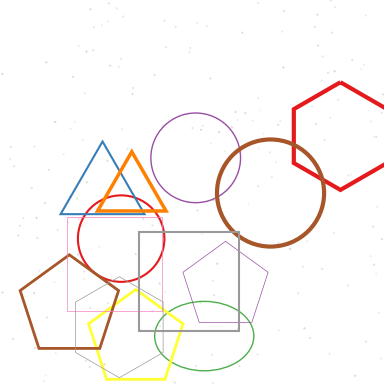[{"shape": "circle", "thickness": 1.5, "radius": 0.56, "center": [0.315, 0.38]}, {"shape": "hexagon", "thickness": 3, "radius": 0.7, "center": [0.884, 0.647]}, {"shape": "triangle", "thickness": 1.5, "radius": 0.63, "center": [0.266, 0.507]}, {"shape": "oval", "thickness": 1, "radius": 0.64, "center": [0.531, 0.127]}, {"shape": "pentagon", "thickness": 0.5, "radius": 0.58, "center": [0.586, 0.257]}, {"shape": "circle", "thickness": 1, "radius": 0.58, "center": [0.508, 0.59]}, {"shape": "triangle", "thickness": 2.5, "radius": 0.51, "center": [0.342, 0.503]}, {"shape": "pentagon", "thickness": 2, "radius": 0.64, "center": [0.353, 0.119]}, {"shape": "pentagon", "thickness": 2, "radius": 0.67, "center": [0.18, 0.204]}, {"shape": "circle", "thickness": 3, "radius": 0.7, "center": [0.703, 0.499]}, {"shape": "square", "thickness": 0.5, "radius": 0.61, "center": [0.298, 0.315]}, {"shape": "square", "thickness": 1.5, "radius": 0.64, "center": [0.491, 0.268]}, {"shape": "hexagon", "thickness": 0.5, "radius": 0.66, "center": [0.31, 0.15]}]